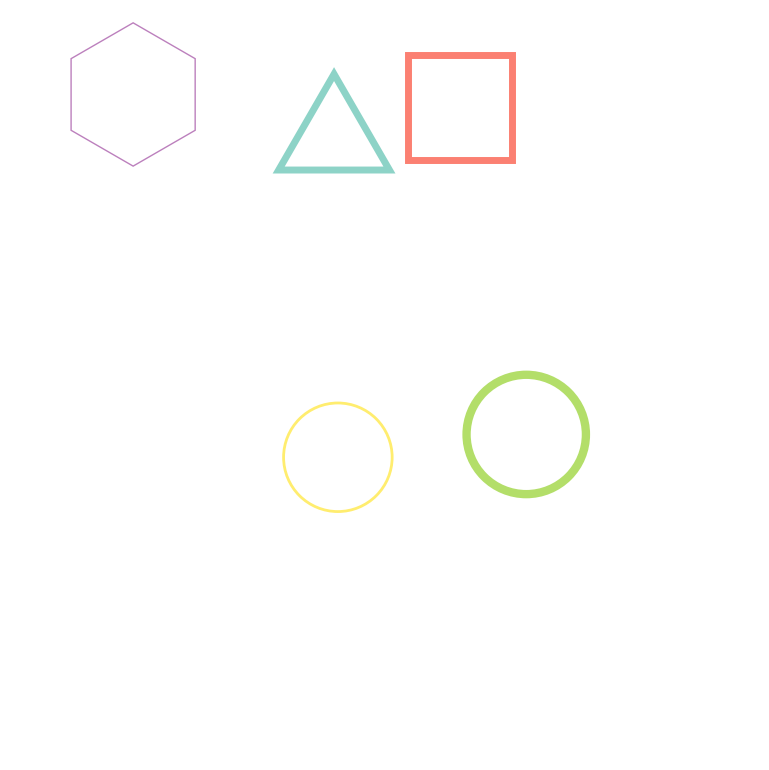[{"shape": "triangle", "thickness": 2.5, "radius": 0.42, "center": [0.434, 0.821]}, {"shape": "square", "thickness": 2.5, "radius": 0.34, "center": [0.597, 0.861]}, {"shape": "circle", "thickness": 3, "radius": 0.39, "center": [0.683, 0.436]}, {"shape": "hexagon", "thickness": 0.5, "radius": 0.47, "center": [0.173, 0.877]}, {"shape": "circle", "thickness": 1, "radius": 0.35, "center": [0.439, 0.406]}]